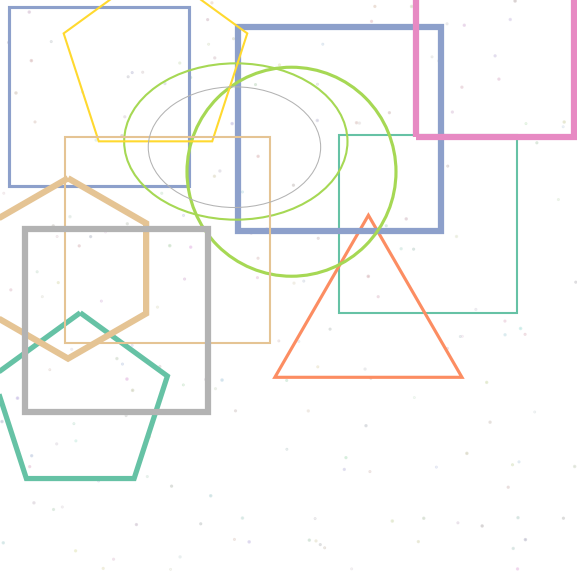[{"shape": "pentagon", "thickness": 2.5, "radius": 0.79, "center": [0.139, 0.299]}, {"shape": "square", "thickness": 1, "radius": 0.77, "center": [0.741, 0.612]}, {"shape": "triangle", "thickness": 1.5, "radius": 0.94, "center": [0.638, 0.439]}, {"shape": "square", "thickness": 1.5, "radius": 0.78, "center": [0.171, 0.832]}, {"shape": "square", "thickness": 3, "radius": 0.88, "center": [0.587, 0.776]}, {"shape": "square", "thickness": 3, "radius": 0.68, "center": [0.857, 0.899]}, {"shape": "oval", "thickness": 1, "radius": 0.97, "center": [0.408, 0.754]}, {"shape": "circle", "thickness": 1.5, "radius": 0.9, "center": [0.505, 0.702]}, {"shape": "pentagon", "thickness": 1, "radius": 0.84, "center": [0.269, 0.89]}, {"shape": "hexagon", "thickness": 3, "radius": 0.78, "center": [0.118, 0.534]}, {"shape": "square", "thickness": 1, "radius": 0.89, "center": [0.291, 0.583]}, {"shape": "square", "thickness": 3, "radius": 0.79, "center": [0.201, 0.445]}, {"shape": "oval", "thickness": 0.5, "radius": 0.75, "center": [0.406, 0.744]}]